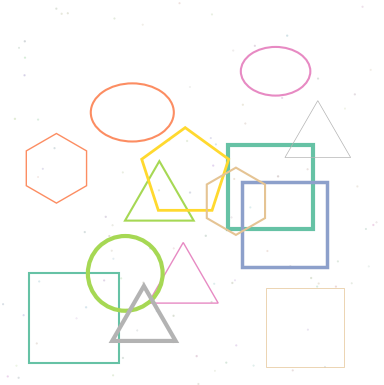[{"shape": "square", "thickness": 3, "radius": 0.55, "center": [0.703, 0.515]}, {"shape": "square", "thickness": 1.5, "radius": 0.59, "center": [0.191, 0.174]}, {"shape": "hexagon", "thickness": 1, "radius": 0.45, "center": [0.147, 0.563]}, {"shape": "oval", "thickness": 1.5, "radius": 0.54, "center": [0.344, 0.708]}, {"shape": "square", "thickness": 2.5, "radius": 0.55, "center": [0.739, 0.417]}, {"shape": "triangle", "thickness": 1, "radius": 0.52, "center": [0.476, 0.265]}, {"shape": "oval", "thickness": 1.5, "radius": 0.45, "center": [0.716, 0.815]}, {"shape": "triangle", "thickness": 1.5, "radius": 0.51, "center": [0.414, 0.478]}, {"shape": "circle", "thickness": 3, "radius": 0.49, "center": [0.325, 0.29]}, {"shape": "pentagon", "thickness": 2, "radius": 0.59, "center": [0.481, 0.55]}, {"shape": "hexagon", "thickness": 1.5, "radius": 0.44, "center": [0.613, 0.477]}, {"shape": "square", "thickness": 0.5, "radius": 0.51, "center": [0.792, 0.149]}, {"shape": "triangle", "thickness": 0.5, "radius": 0.49, "center": [0.825, 0.64]}, {"shape": "triangle", "thickness": 3, "radius": 0.48, "center": [0.374, 0.162]}]